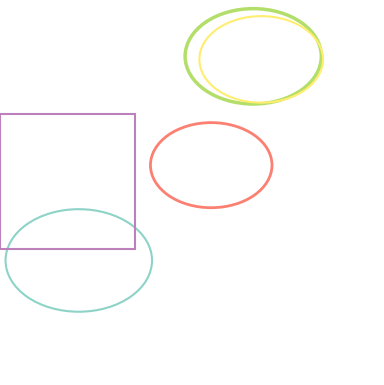[{"shape": "oval", "thickness": 1.5, "radius": 0.95, "center": [0.205, 0.323]}, {"shape": "oval", "thickness": 2, "radius": 0.79, "center": [0.549, 0.571]}, {"shape": "oval", "thickness": 2.5, "radius": 0.88, "center": [0.658, 0.854]}, {"shape": "square", "thickness": 1.5, "radius": 0.88, "center": [0.175, 0.528]}, {"shape": "oval", "thickness": 1.5, "radius": 0.8, "center": [0.678, 0.846]}]